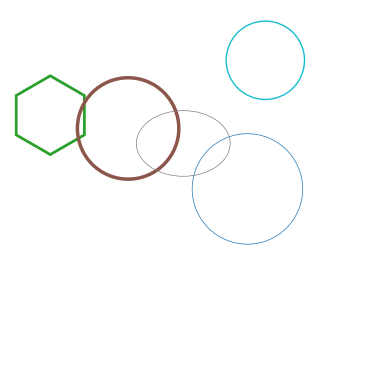[{"shape": "circle", "thickness": 0.5, "radius": 0.72, "center": [0.643, 0.509]}, {"shape": "hexagon", "thickness": 2, "radius": 0.51, "center": [0.131, 0.701]}, {"shape": "circle", "thickness": 2.5, "radius": 0.66, "center": [0.333, 0.666]}, {"shape": "oval", "thickness": 0.5, "radius": 0.61, "center": [0.476, 0.627]}, {"shape": "circle", "thickness": 1, "radius": 0.51, "center": [0.689, 0.843]}]